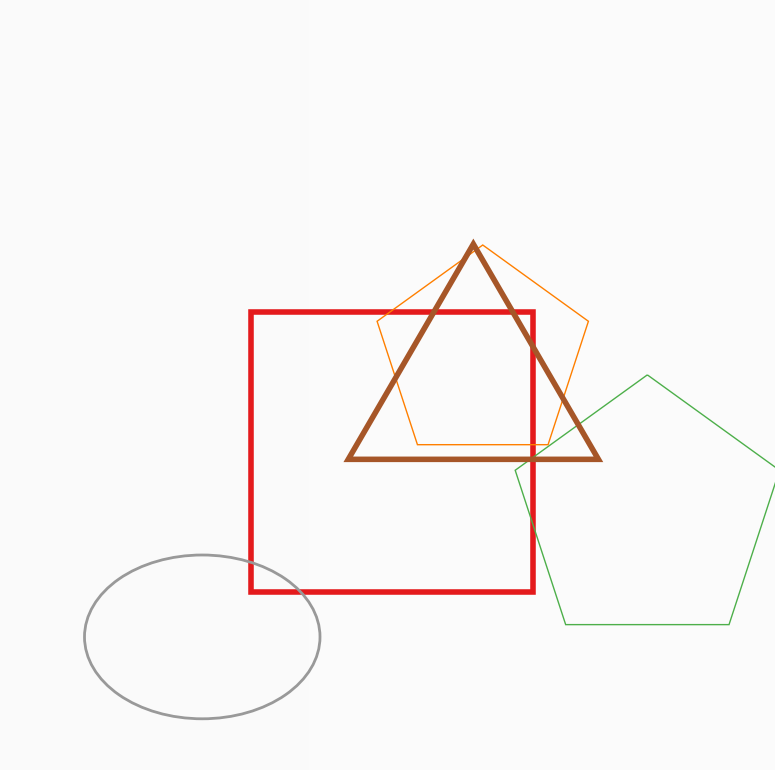[{"shape": "square", "thickness": 2, "radius": 0.91, "center": [0.506, 0.413]}, {"shape": "pentagon", "thickness": 0.5, "radius": 0.9, "center": [0.835, 0.334]}, {"shape": "pentagon", "thickness": 0.5, "radius": 0.72, "center": [0.623, 0.538]}, {"shape": "triangle", "thickness": 2, "radius": 0.93, "center": [0.611, 0.497]}, {"shape": "oval", "thickness": 1, "radius": 0.76, "center": [0.261, 0.173]}]